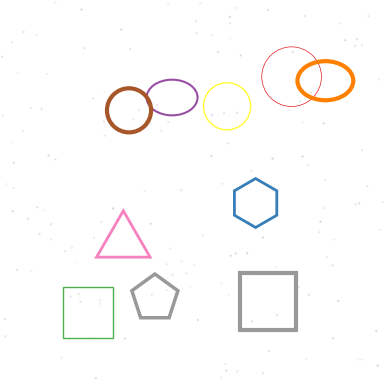[{"shape": "circle", "thickness": 0.5, "radius": 0.39, "center": [0.757, 0.801]}, {"shape": "hexagon", "thickness": 2, "radius": 0.32, "center": [0.664, 0.473]}, {"shape": "square", "thickness": 1, "radius": 0.33, "center": [0.229, 0.188]}, {"shape": "oval", "thickness": 1.5, "radius": 0.33, "center": [0.447, 0.747]}, {"shape": "oval", "thickness": 3, "radius": 0.36, "center": [0.845, 0.79]}, {"shape": "circle", "thickness": 1, "radius": 0.31, "center": [0.59, 0.724]}, {"shape": "circle", "thickness": 3, "radius": 0.29, "center": [0.335, 0.713]}, {"shape": "triangle", "thickness": 2, "radius": 0.4, "center": [0.32, 0.372]}, {"shape": "pentagon", "thickness": 2.5, "radius": 0.31, "center": [0.402, 0.225]}, {"shape": "square", "thickness": 3, "radius": 0.37, "center": [0.696, 0.217]}]